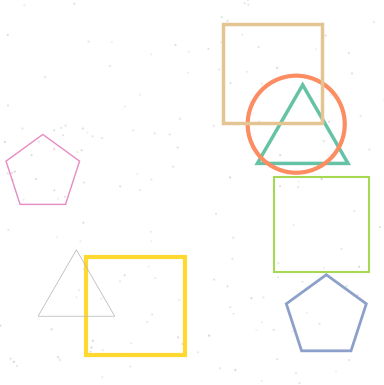[{"shape": "triangle", "thickness": 2.5, "radius": 0.68, "center": [0.786, 0.644]}, {"shape": "circle", "thickness": 3, "radius": 0.63, "center": [0.769, 0.677]}, {"shape": "pentagon", "thickness": 2, "radius": 0.55, "center": [0.848, 0.177]}, {"shape": "pentagon", "thickness": 1, "radius": 0.5, "center": [0.111, 0.55]}, {"shape": "square", "thickness": 1.5, "radius": 0.62, "center": [0.836, 0.417]}, {"shape": "square", "thickness": 3, "radius": 0.64, "center": [0.351, 0.205]}, {"shape": "square", "thickness": 2.5, "radius": 0.64, "center": [0.708, 0.809]}, {"shape": "triangle", "thickness": 0.5, "radius": 0.57, "center": [0.198, 0.236]}]